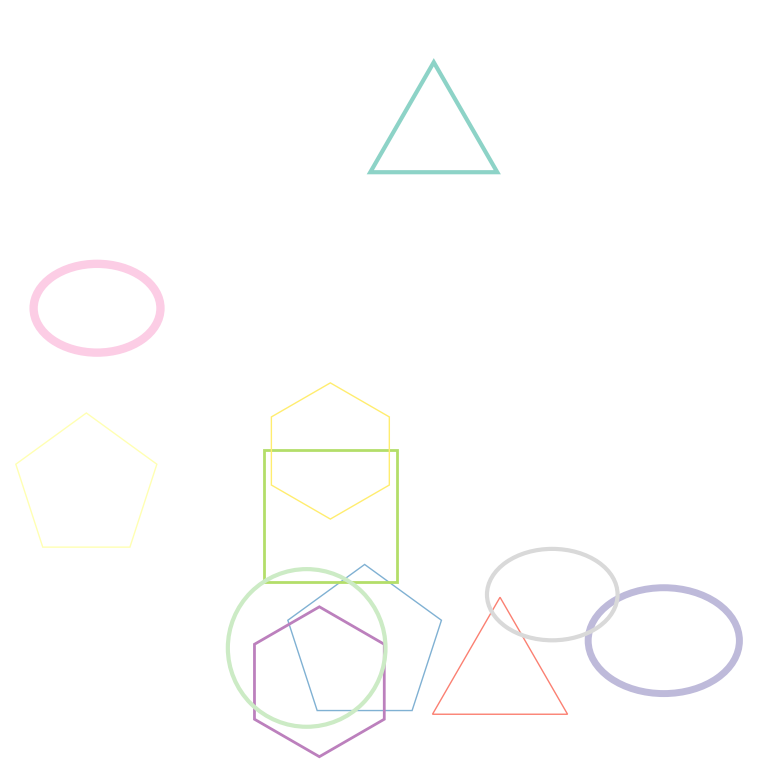[{"shape": "triangle", "thickness": 1.5, "radius": 0.48, "center": [0.563, 0.824]}, {"shape": "pentagon", "thickness": 0.5, "radius": 0.48, "center": [0.112, 0.367]}, {"shape": "oval", "thickness": 2.5, "radius": 0.49, "center": [0.862, 0.168]}, {"shape": "triangle", "thickness": 0.5, "radius": 0.51, "center": [0.649, 0.123]}, {"shape": "pentagon", "thickness": 0.5, "radius": 0.52, "center": [0.474, 0.162]}, {"shape": "square", "thickness": 1, "radius": 0.43, "center": [0.429, 0.33]}, {"shape": "oval", "thickness": 3, "radius": 0.41, "center": [0.126, 0.6]}, {"shape": "oval", "thickness": 1.5, "radius": 0.42, "center": [0.717, 0.228]}, {"shape": "hexagon", "thickness": 1, "radius": 0.49, "center": [0.415, 0.115]}, {"shape": "circle", "thickness": 1.5, "radius": 0.51, "center": [0.398, 0.159]}, {"shape": "hexagon", "thickness": 0.5, "radius": 0.44, "center": [0.429, 0.414]}]